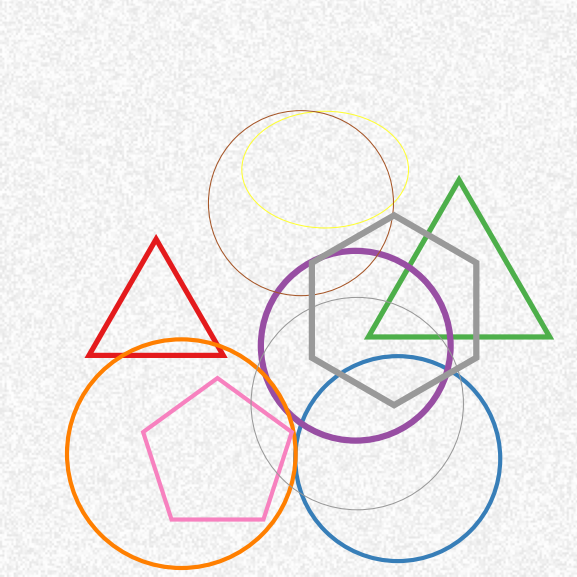[{"shape": "triangle", "thickness": 2.5, "radius": 0.67, "center": [0.27, 0.451]}, {"shape": "circle", "thickness": 2, "radius": 0.89, "center": [0.689, 0.205]}, {"shape": "triangle", "thickness": 2.5, "radius": 0.91, "center": [0.795, 0.506]}, {"shape": "circle", "thickness": 3, "radius": 0.82, "center": [0.616, 0.4]}, {"shape": "circle", "thickness": 2, "radius": 0.99, "center": [0.314, 0.214]}, {"shape": "oval", "thickness": 0.5, "radius": 0.72, "center": [0.563, 0.705]}, {"shape": "circle", "thickness": 0.5, "radius": 0.8, "center": [0.521, 0.647]}, {"shape": "pentagon", "thickness": 2, "radius": 0.68, "center": [0.377, 0.209]}, {"shape": "circle", "thickness": 0.5, "radius": 0.92, "center": [0.619, 0.3]}, {"shape": "hexagon", "thickness": 3, "radius": 0.82, "center": [0.682, 0.462]}]